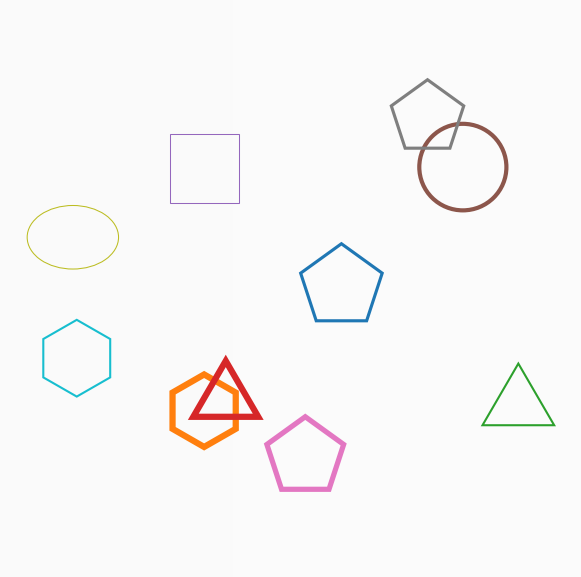[{"shape": "pentagon", "thickness": 1.5, "radius": 0.37, "center": [0.587, 0.503]}, {"shape": "hexagon", "thickness": 3, "radius": 0.31, "center": [0.351, 0.288]}, {"shape": "triangle", "thickness": 1, "radius": 0.36, "center": [0.892, 0.298]}, {"shape": "triangle", "thickness": 3, "radius": 0.32, "center": [0.388, 0.31]}, {"shape": "square", "thickness": 0.5, "radius": 0.3, "center": [0.352, 0.707]}, {"shape": "circle", "thickness": 2, "radius": 0.37, "center": [0.796, 0.71]}, {"shape": "pentagon", "thickness": 2.5, "radius": 0.35, "center": [0.525, 0.208]}, {"shape": "pentagon", "thickness": 1.5, "radius": 0.33, "center": [0.736, 0.796]}, {"shape": "oval", "thickness": 0.5, "radius": 0.39, "center": [0.125, 0.588]}, {"shape": "hexagon", "thickness": 1, "radius": 0.33, "center": [0.132, 0.379]}]